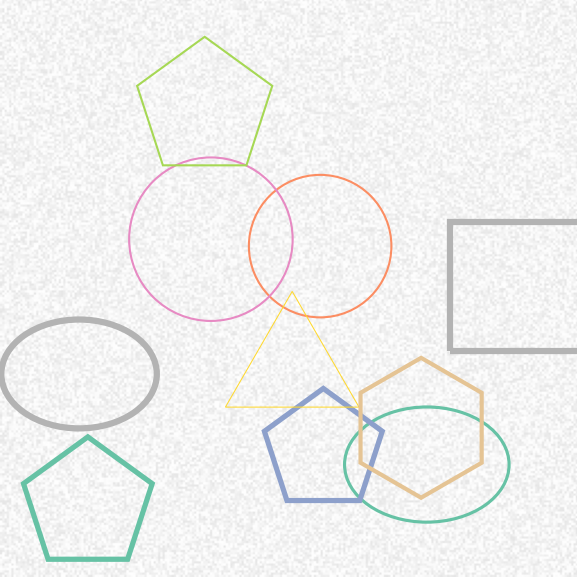[{"shape": "pentagon", "thickness": 2.5, "radius": 0.59, "center": [0.152, 0.125]}, {"shape": "oval", "thickness": 1.5, "radius": 0.71, "center": [0.739, 0.195]}, {"shape": "circle", "thickness": 1, "radius": 0.62, "center": [0.554, 0.573]}, {"shape": "pentagon", "thickness": 2.5, "radius": 0.54, "center": [0.56, 0.219]}, {"shape": "circle", "thickness": 1, "radius": 0.71, "center": [0.365, 0.585]}, {"shape": "pentagon", "thickness": 1, "radius": 0.62, "center": [0.354, 0.812]}, {"shape": "triangle", "thickness": 0.5, "radius": 0.67, "center": [0.506, 0.361]}, {"shape": "hexagon", "thickness": 2, "radius": 0.61, "center": [0.729, 0.258]}, {"shape": "oval", "thickness": 3, "radius": 0.67, "center": [0.137, 0.352]}, {"shape": "square", "thickness": 3, "radius": 0.56, "center": [0.891, 0.503]}]